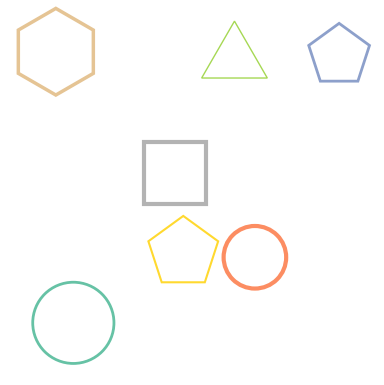[{"shape": "circle", "thickness": 2, "radius": 0.53, "center": [0.19, 0.161]}, {"shape": "circle", "thickness": 3, "radius": 0.41, "center": [0.662, 0.332]}, {"shape": "pentagon", "thickness": 2, "radius": 0.41, "center": [0.881, 0.856]}, {"shape": "triangle", "thickness": 1, "radius": 0.49, "center": [0.609, 0.847]}, {"shape": "pentagon", "thickness": 1.5, "radius": 0.48, "center": [0.476, 0.344]}, {"shape": "hexagon", "thickness": 2.5, "radius": 0.56, "center": [0.145, 0.866]}, {"shape": "square", "thickness": 3, "radius": 0.4, "center": [0.454, 0.55]}]